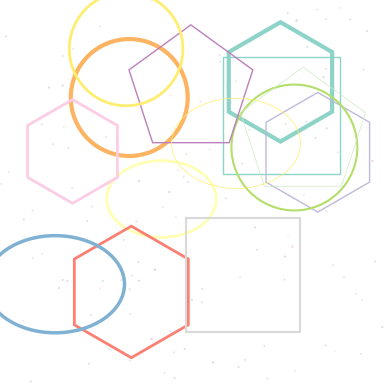[{"shape": "hexagon", "thickness": 3, "radius": 0.77, "center": [0.728, 0.787]}, {"shape": "square", "thickness": 1, "radius": 0.76, "center": [0.731, 0.699]}, {"shape": "oval", "thickness": 2, "radius": 0.71, "center": [0.419, 0.483]}, {"shape": "hexagon", "thickness": 1, "radius": 0.78, "center": [0.825, 0.605]}, {"shape": "hexagon", "thickness": 2, "radius": 0.85, "center": [0.341, 0.242]}, {"shape": "oval", "thickness": 2.5, "radius": 0.9, "center": [0.143, 0.262]}, {"shape": "circle", "thickness": 3, "radius": 0.76, "center": [0.336, 0.747]}, {"shape": "circle", "thickness": 1.5, "radius": 0.82, "center": [0.765, 0.617]}, {"shape": "hexagon", "thickness": 2, "radius": 0.67, "center": [0.188, 0.607]}, {"shape": "square", "thickness": 1.5, "radius": 0.74, "center": [0.632, 0.285]}, {"shape": "pentagon", "thickness": 1, "radius": 0.85, "center": [0.496, 0.766]}, {"shape": "pentagon", "thickness": 0.5, "radius": 0.85, "center": [0.787, 0.655]}, {"shape": "circle", "thickness": 2, "radius": 0.74, "center": [0.328, 0.873]}, {"shape": "oval", "thickness": 0.5, "radius": 0.84, "center": [0.613, 0.628]}]